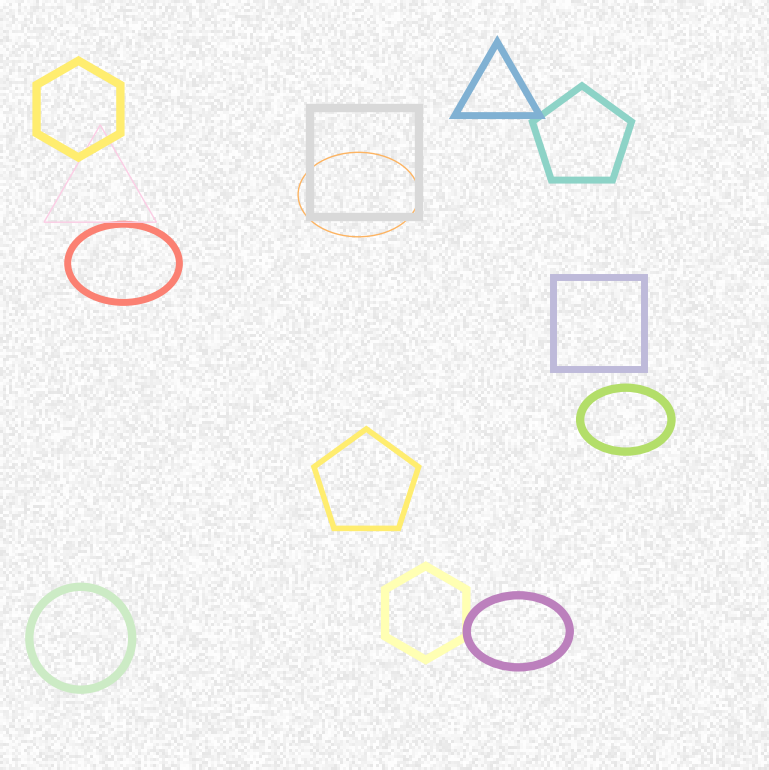[{"shape": "pentagon", "thickness": 2.5, "radius": 0.34, "center": [0.756, 0.821]}, {"shape": "hexagon", "thickness": 3, "radius": 0.3, "center": [0.553, 0.204]}, {"shape": "square", "thickness": 2.5, "radius": 0.3, "center": [0.777, 0.58]}, {"shape": "oval", "thickness": 2.5, "radius": 0.36, "center": [0.16, 0.658]}, {"shape": "triangle", "thickness": 2.5, "radius": 0.32, "center": [0.646, 0.882]}, {"shape": "oval", "thickness": 0.5, "radius": 0.39, "center": [0.466, 0.747]}, {"shape": "oval", "thickness": 3, "radius": 0.3, "center": [0.813, 0.455]}, {"shape": "triangle", "thickness": 0.5, "radius": 0.42, "center": [0.13, 0.754]}, {"shape": "square", "thickness": 3, "radius": 0.35, "center": [0.474, 0.789]}, {"shape": "oval", "thickness": 3, "radius": 0.33, "center": [0.673, 0.18]}, {"shape": "circle", "thickness": 3, "radius": 0.33, "center": [0.105, 0.171]}, {"shape": "pentagon", "thickness": 2, "radius": 0.36, "center": [0.476, 0.372]}, {"shape": "hexagon", "thickness": 3, "radius": 0.31, "center": [0.102, 0.858]}]